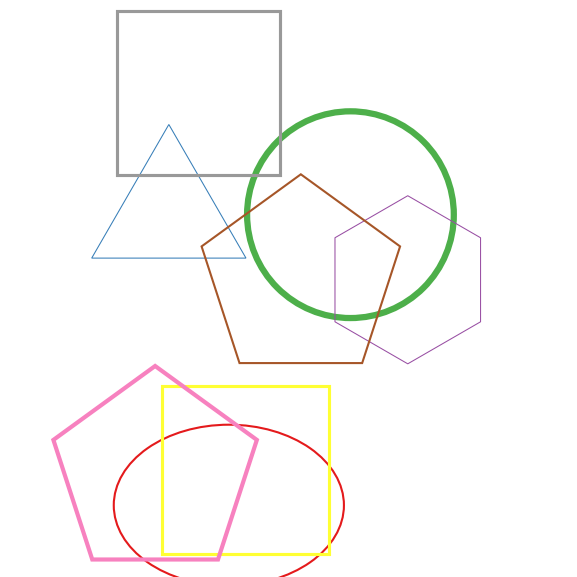[{"shape": "oval", "thickness": 1, "radius": 1.0, "center": [0.396, 0.124]}, {"shape": "triangle", "thickness": 0.5, "radius": 0.77, "center": [0.292, 0.629]}, {"shape": "circle", "thickness": 3, "radius": 0.89, "center": [0.607, 0.627]}, {"shape": "hexagon", "thickness": 0.5, "radius": 0.73, "center": [0.706, 0.515]}, {"shape": "square", "thickness": 1.5, "radius": 0.72, "center": [0.425, 0.185]}, {"shape": "pentagon", "thickness": 1, "radius": 0.9, "center": [0.521, 0.517]}, {"shape": "pentagon", "thickness": 2, "radius": 0.93, "center": [0.269, 0.18]}, {"shape": "square", "thickness": 1.5, "radius": 0.71, "center": [0.344, 0.838]}]